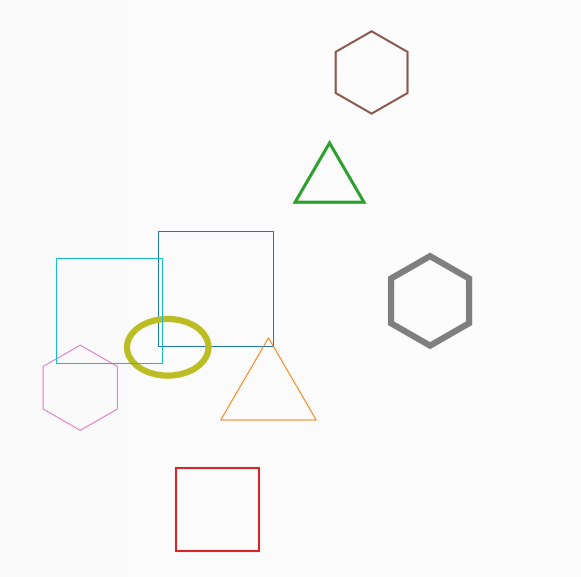[{"shape": "square", "thickness": 0.5, "radius": 0.5, "center": [0.371, 0.5]}, {"shape": "triangle", "thickness": 0.5, "radius": 0.47, "center": [0.462, 0.319]}, {"shape": "triangle", "thickness": 1.5, "radius": 0.34, "center": [0.567, 0.683]}, {"shape": "square", "thickness": 1, "radius": 0.36, "center": [0.375, 0.117]}, {"shape": "hexagon", "thickness": 1, "radius": 0.36, "center": [0.639, 0.874]}, {"shape": "hexagon", "thickness": 0.5, "radius": 0.37, "center": [0.138, 0.328]}, {"shape": "hexagon", "thickness": 3, "radius": 0.39, "center": [0.74, 0.478]}, {"shape": "oval", "thickness": 3, "radius": 0.35, "center": [0.289, 0.398]}, {"shape": "square", "thickness": 0.5, "radius": 0.46, "center": [0.188, 0.462]}]